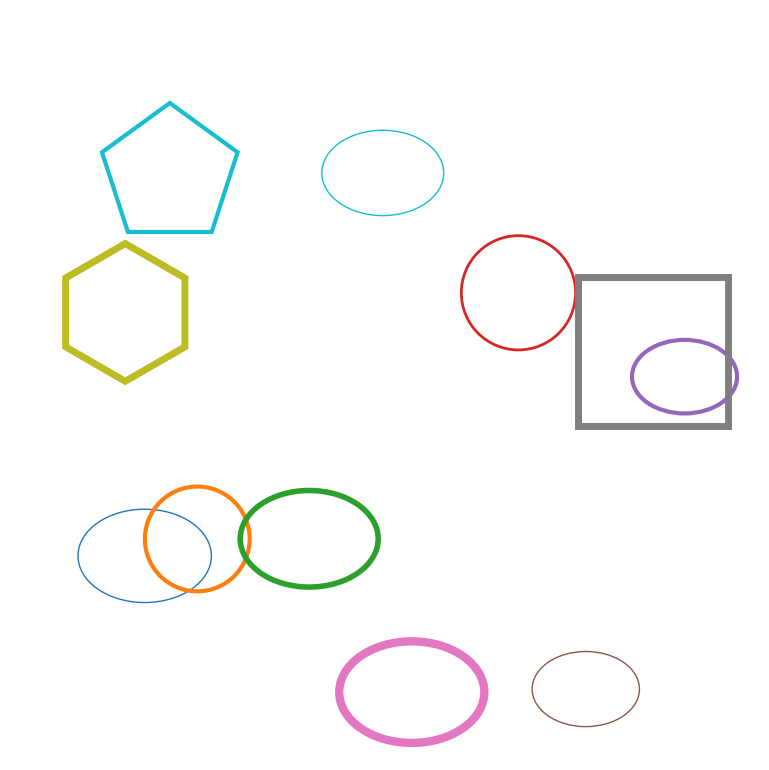[{"shape": "oval", "thickness": 0.5, "radius": 0.43, "center": [0.188, 0.278]}, {"shape": "circle", "thickness": 1.5, "radius": 0.34, "center": [0.256, 0.3]}, {"shape": "oval", "thickness": 2, "radius": 0.45, "center": [0.402, 0.3]}, {"shape": "circle", "thickness": 1, "radius": 0.37, "center": [0.673, 0.62]}, {"shape": "oval", "thickness": 1.5, "radius": 0.34, "center": [0.889, 0.511]}, {"shape": "oval", "thickness": 0.5, "radius": 0.35, "center": [0.761, 0.105]}, {"shape": "oval", "thickness": 3, "radius": 0.47, "center": [0.535, 0.101]}, {"shape": "square", "thickness": 2.5, "radius": 0.49, "center": [0.848, 0.544]}, {"shape": "hexagon", "thickness": 2.5, "radius": 0.45, "center": [0.163, 0.594]}, {"shape": "oval", "thickness": 0.5, "radius": 0.4, "center": [0.497, 0.775]}, {"shape": "pentagon", "thickness": 1.5, "radius": 0.46, "center": [0.221, 0.774]}]